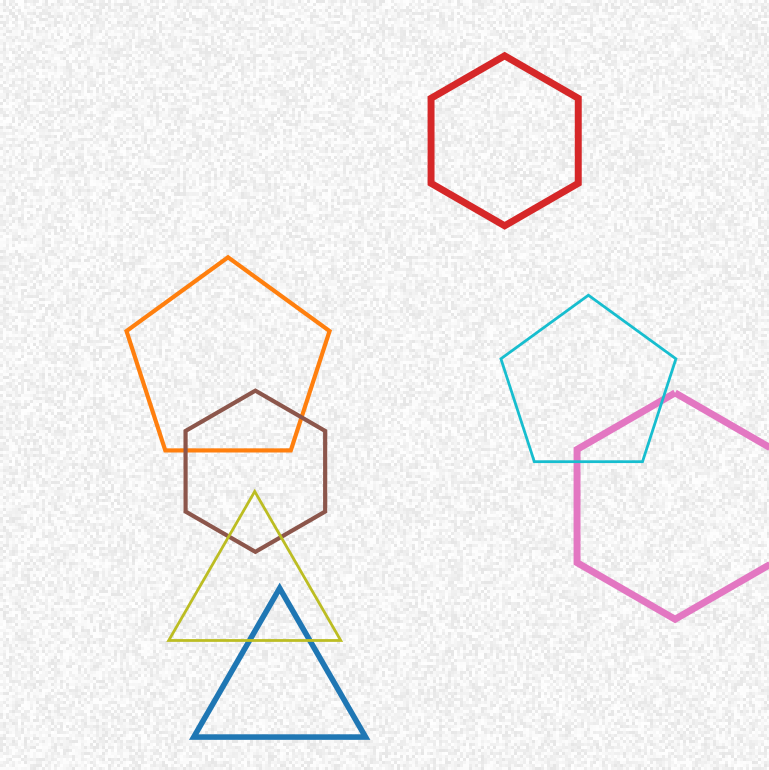[{"shape": "triangle", "thickness": 2, "radius": 0.64, "center": [0.363, 0.107]}, {"shape": "pentagon", "thickness": 1.5, "radius": 0.69, "center": [0.296, 0.527]}, {"shape": "hexagon", "thickness": 2.5, "radius": 0.55, "center": [0.655, 0.817]}, {"shape": "hexagon", "thickness": 1.5, "radius": 0.52, "center": [0.332, 0.388]}, {"shape": "hexagon", "thickness": 2.5, "radius": 0.74, "center": [0.877, 0.343]}, {"shape": "triangle", "thickness": 1, "radius": 0.65, "center": [0.331, 0.233]}, {"shape": "pentagon", "thickness": 1, "radius": 0.6, "center": [0.764, 0.497]}]